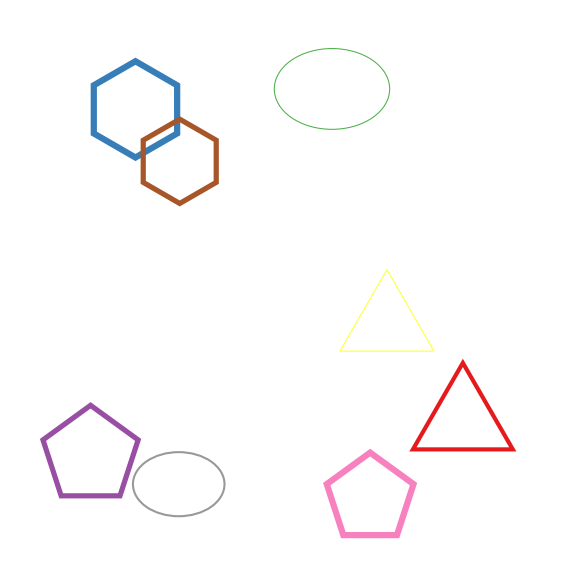[{"shape": "triangle", "thickness": 2, "radius": 0.5, "center": [0.801, 0.271]}, {"shape": "hexagon", "thickness": 3, "radius": 0.42, "center": [0.235, 0.81]}, {"shape": "oval", "thickness": 0.5, "radius": 0.5, "center": [0.575, 0.845]}, {"shape": "pentagon", "thickness": 2.5, "radius": 0.43, "center": [0.157, 0.211]}, {"shape": "triangle", "thickness": 0.5, "radius": 0.47, "center": [0.67, 0.438]}, {"shape": "hexagon", "thickness": 2.5, "radius": 0.36, "center": [0.311, 0.72]}, {"shape": "pentagon", "thickness": 3, "radius": 0.39, "center": [0.641, 0.136]}, {"shape": "oval", "thickness": 1, "radius": 0.4, "center": [0.309, 0.161]}]